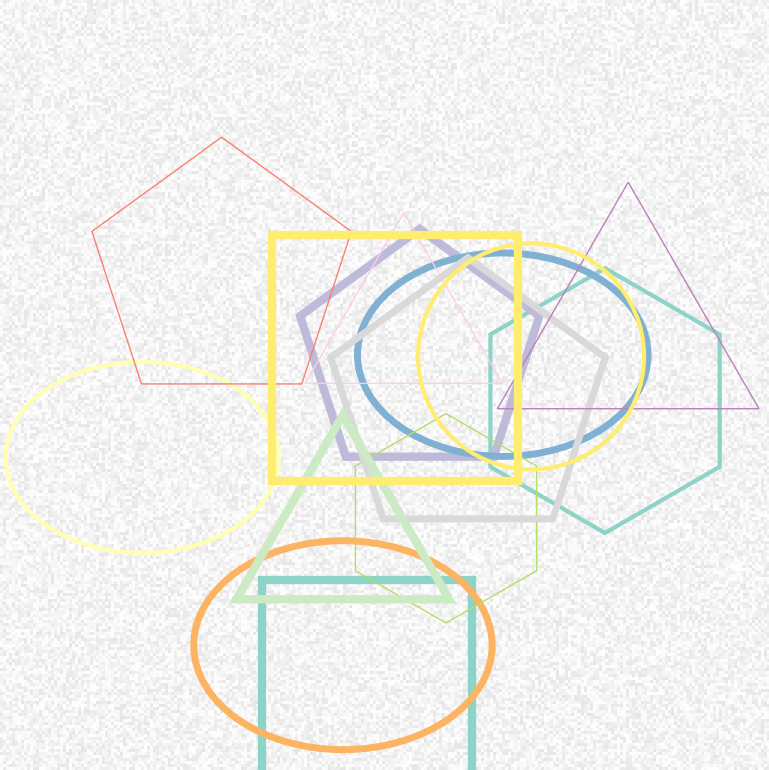[{"shape": "hexagon", "thickness": 1.5, "radius": 0.86, "center": [0.786, 0.48]}, {"shape": "square", "thickness": 3, "radius": 0.68, "center": [0.477, 0.11]}, {"shape": "oval", "thickness": 1.5, "radius": 0.89, "center": [0.185, 0.406]}, {"shape": "pentagon", "thickness": 3, "radius": 0.82, "center": [0.545, 0.539]}, {"shape": "pentagon", "thickness": 0.5, "radius": 0.89, "center": [0.288, 0.645]}, {"shape": "oval", "thickness": 2.5, "radius": 0.94, "center": [0.653, 0.539]}, {"shape": "oval", "thickness": 2.5, "radius": 0.97, "center": [0.445, 0.162]}, {"shape": "hexagon", "thickness": 0.5, "radius": 0.68, "center": [0.579, 0.327]}, {"shape": "triangle", "thickness": 0.5, "radius": 0.74, "center": [0.524, 0.576]}, {"shape": "pentagon", "thickness": 2.5, "radius": 0.94, "center": [0.608, 0.478]}, {"shape": "triangle", "thickness": 0.5, "radius": 0.98, "center": [0.816, 0.567]}, {"shape": "triangle", "thickness": 3, "radius": 0.8, "center": [0.445, 0.301]}, {"shape": "square", "thickness": 3, "radius": 0.8, "center": [0.513, 0.535]}, {"shape": "circle", "thickness": 1.5, "radius": 0.73, "center": [0.69, 0.537]}]